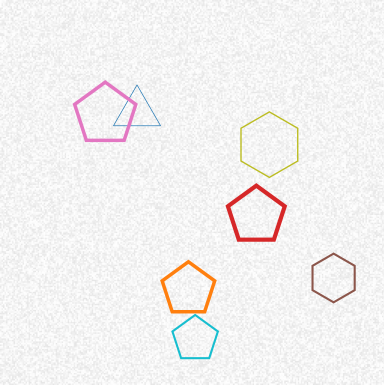[{"shape": "triangle", "thickness": 0.5, "radius": 0.35, "center": [0.356, 0.709]}, {"shape": "pentagon", "thickness": 2.5, "radius": 0.36, "center": [0.489, 0.248]}, {"shape": "pentagon", "thickness": 3, "radius": 0.39, "center": [0.666, 0.44]}, {"shape": "hexagon", "thickness": 1.5, "radius": 0.32, "center": [0.867, 0.278]}, {"shape": "pentagon", "thickness": 2.5, "radius": 0.42, "center": [0.273, 0.703]}, {"shape": "hexagon", "thickness": 1, "radius": 0.43, "center": [0.7, 0.624]}, {"shape": "pentagon", "thickness": 1.5, "radius": 0.31, "center": [0.507, 0.12]}]